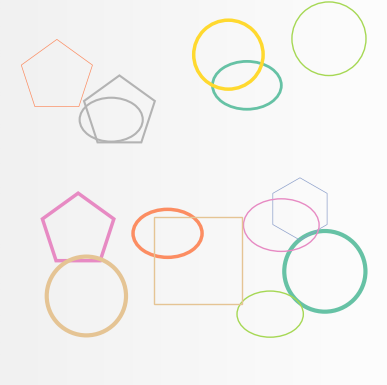[{"shape": "circle", "thickness": 3, "radius": 0.52, "center": [0.838, 0.295]}, {"shape": "oval", "thickness": 2, "radius": 0.44, "center": [0.637, 0.778]}, {"shape": "oval", "thickness": 2.5, "radius": 0.45, "center": [0.432, 0.394]}, {"shape": "pentagon", "thickness": 0.5, "radius": 0.48, "center": [0.147, 0.801]}, {"shape": "hexagon", "thickness": 0.5, "radius": 0.4, "center": [0.774, 0.457]}, {"shape": "oval", "thickness": 1, "radius": 0.49, "center": [0.726, 0.415]}, {"shape": "pentagon", "thickness": 2.5, "radius": 0.48, "center": [0.202, 0.401]}, {"shape": "circle", "thickness": 1, "radius": 0.48, "center": [0.849, 0.899]}, {"shape": "oval", "thickness": 1, "radius": 0.43, "center": [0.697, 0.184]}, {"shape": "circle", "thickness": 2.5, "radius": 0.45, "center": [0.589, 0.858]}, {"shape": "square", "thickness": 1, "radius": 0.56, "center": [0.511, 0.324]}, {"shape": "circle", "thickness": 3, "radius": 0.51, "center": [0.223, 0.231]}, {"shape": "pentagon", "thickness": 1.5, "radius": 0.48, "center": [0.308, 0.708]}, {"shape": "oval", "thickness": 1.5, "radius": 0.41, "center": [0.287, 0.689]}]